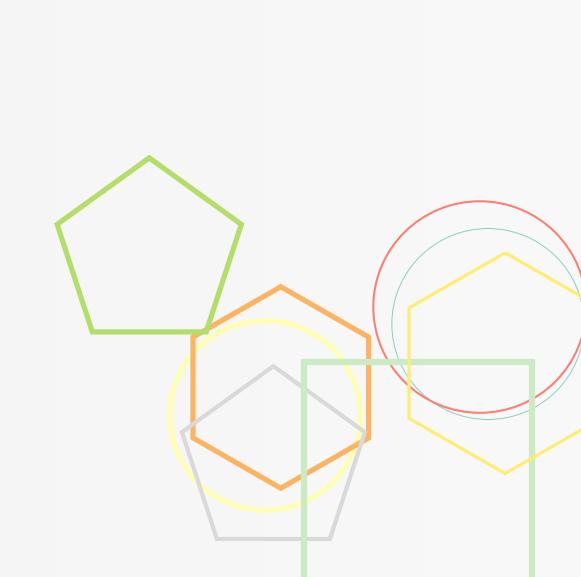[{"shape": "circle", "thickness": 0.5, "radius": 0.83, "center": [0.839, 0.438]}, {"shape": "circle", "thickness": 2.5, "radius": 0.82, "center": [0.456, 0.28]}, {"shape": "circle", "thickness": 1, "radius": 0.92, "center": [0.825, 0.467]}, {"shape": "hexagon", "thickness": 2.5, "radius": 0.87, "center": [0.483, 0.328]}, {"shape": "pentagon", "thickness": 2.5, "radius": 0.83, "center": [0.257, 0.559]}, {"shape": "pentagon", "thickness": 2, "radius": 0.83, "center": [0.47, 0.2]}, {"shape": "square", "thickness": 3, "radius": 0.98, "center": [0.719, 0.175]}, {"shape": "hexagon", "thickness": 1.5, "radius": 0.96, "center": [0.869, 0.37]}]